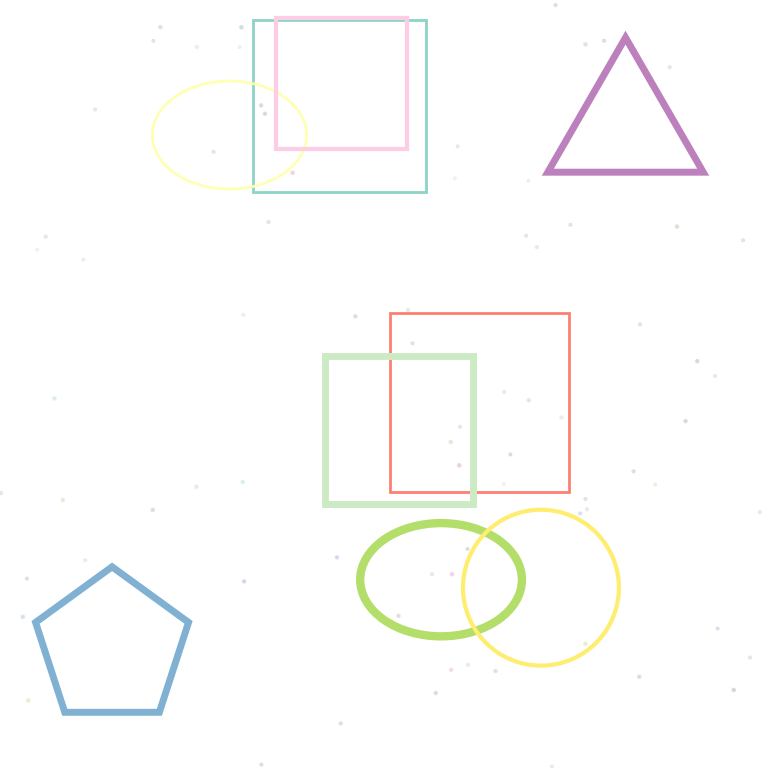[{"shape": "square", "thickness": 1, "radius": 0.56, "center": [0.441, 0.862]}, {"shape": "oval", "thickness": 1, "radius": 0.5, "center": [0.298, 0.825]}, {"shape": "square", "thickness": 1, "radius": 0.58, "center": [0.622, 0.477]}, {"shape": "pentagon", "thickness": 2.5, "radius": 0.52, "center": [0.146, 0.159]}, {"shape": "oval", "thickness": 3, "radius": 0.53, "center": [0.573, 0.247]}, {"shape": "square", "thickness": 1.5, "radius": 0.43, "center": [0.444, 0.892]}, {"shape": "triangle", "thickness": 2.5, "radius": 0.58, "center": [0.812, 0.835]}, {"shape": "square", "thickness": 2.5, "radius": 0.48, "center": [0.518, 0.441]}, {"shape": "circle", "thickness": 1.5, "radius": 0.51, "center": [0.703, 0.237]}]